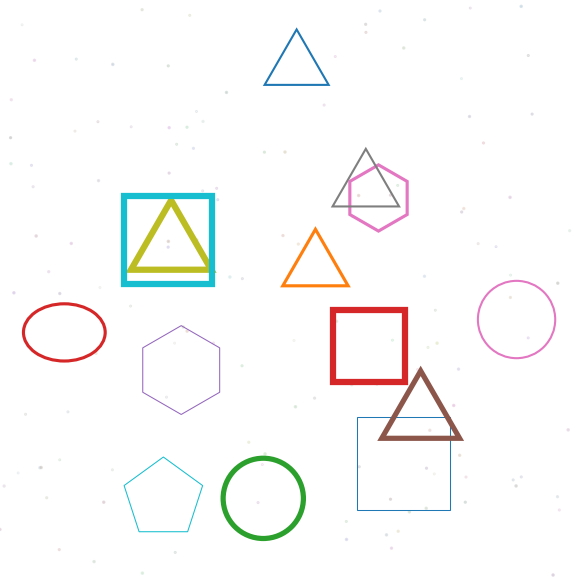[{"shape": "square", "thickness": 0.5, "radius": 0.4, "center": [0.699, 0.196]}, {"shape": "triangle", "thickness": 1, "radius": 0.32, "center": [0.514, 0.884]}, {"shape": "triangle", "thickness": 1.5, "radius": 0.33, "center": [0.546, 0.537]}, {"shape": "circle", "thickness": 2.5, "radius": 0.35, "center": [0.456, 0.136]}, {"shape": "square", "thickness": 3, "radius": 0.31, "center": [0.639, 0.4]}, {"shape": "oval", "thickness": 1.5, "radius": 0.35, "center": [0.111, 0.424]}, {"shape": "hexagon", "thickness": 0.5, "radius": 0.38, "center": [0.314, 0.358]}, {"shape": "triangle", "thickness": 2.5, "radius": 0.39, "center": [0.728, 0.279]}, {"shape": "circle", "thickness": 1, "radius": 0.33, "center": [0.894, 0.446]}, {"shape": "hexagon", "thickness": 1.5, "radius": 0.29, "center": [0.655, 0.656]}, {"shape": "triangle", "thickness": 1, "radius": 0.33, "center": [0.633, 0.675]}, {"shape": "triangle", "thickness": 3, "radius": 0.4, "center": [0.296, 0.572]}, {"shape": "pentagon", "thickness": 0.5, "radius": 0.36, "center": [0.283, 0.136]}, {"shape": "square", "thickness": 3, "radius": 0.38, "center": [0.29, 0.584]}]